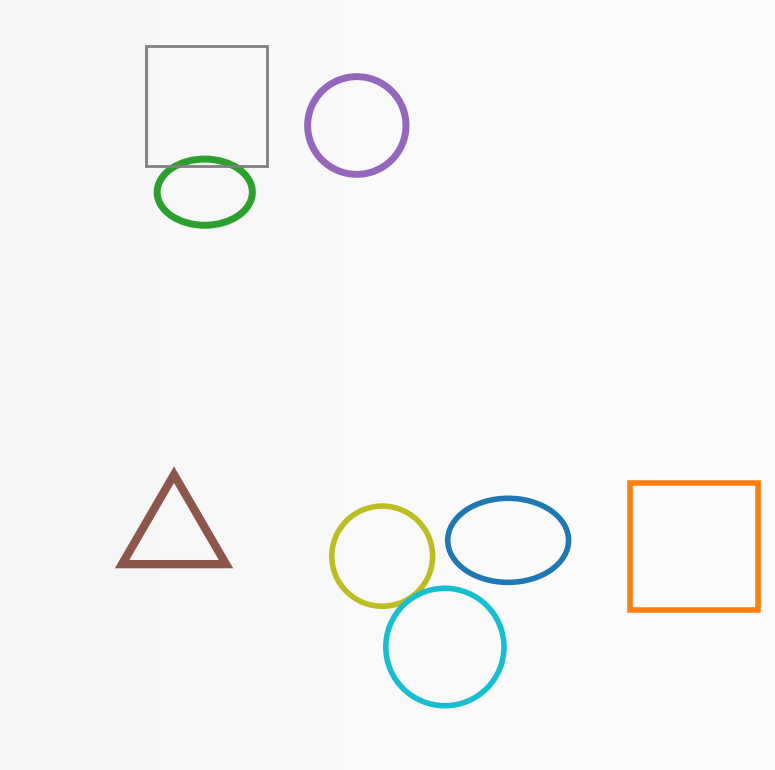[{"shape": "oval", "thickness": 2, "radius": 0.39, "center": [0.656, 0.298]}, {"shape": "square", "thickness": 2, "radius": 0.41, "center": [0.895, 0.291]}, {"shape": "oval", "thickness": 2.5, "radius": 0.31, "center": [0.264, 0.75]}, {"shape": "circle", "thickness": 2.5, "radius": 0.32, "center": [0.46, 0.837]}, {"shape": "triangle", "thickness": 3, "radius": 0.39, "center": [0.225, 0.306]}, {"shape": "square", "thickness": 1, "radius": 0.39, "center": [0.266, 0.862]}, {"shape": "circle", "thickness": 2, "radius": 0.33, "center": [0.493, 0.278]}, {"shape": "circle", "thickness": 2, "radius": 0.38, "center": [0.574, 0.16]}]